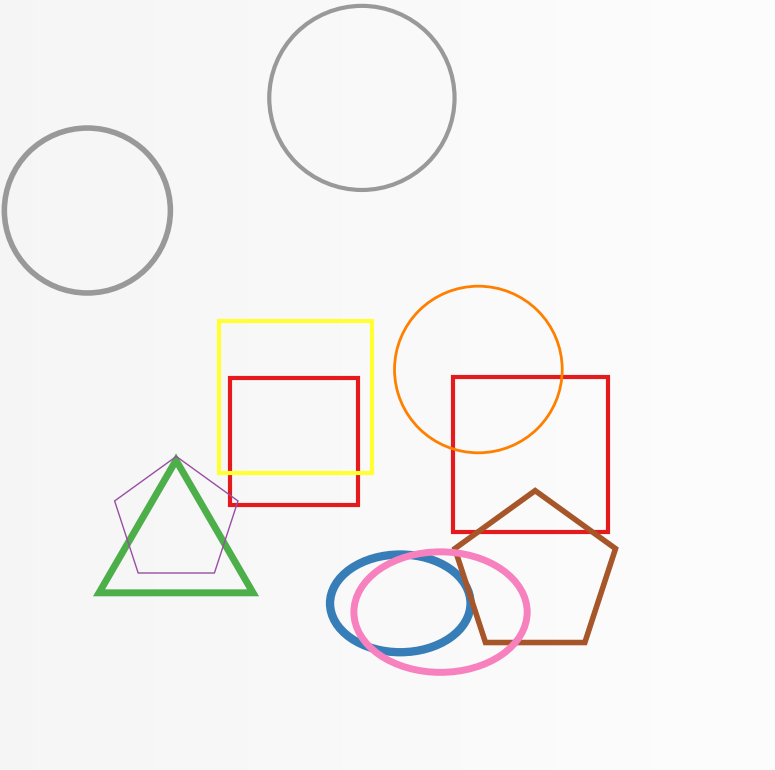[{"shape": "square", "thickness": 1.5, "radius": 0.41, "center": [0.379, 0.427]}, {"shape": "square", "thickness": 1.5, "radius": 0.5, "center": [0.685, 0.41]}, {"shape": "oval", "thickness": 3, "radius": 0.45, "center": [0.516, 0.216]}, {"shape": "triangle", "thickness": 2.5, "radius": 0.57, "center": [0.227, 0.287]}, {"shape": "pentagon", "thickness": 0.5, "radius": 0.42, "center": [0.227, 0.324]}, {"shape": "circle", "thickness": 1, "radius": 0.54, "center": [0.617, 0.52]}, {"shape": "square", "thickness": 1.5, "radius": 0.49, "center": [0.381, 0.484]}, {"shape": "pentagon", "thickness": 2, "radius": 0.55, "center": [0.691, 0.254]}, {"shape": "oval", "thickness": 2.5, "radius": 0.56, "center": [0.568, 0.205]}, {"shape": "circle", "thickness": 1.5, "radius": 0.6, "center": [0.467, 0.873]}, {"shape": "circle", "thickness": 2, "radius": 0.54, "center": [0.113, 0.727]}]